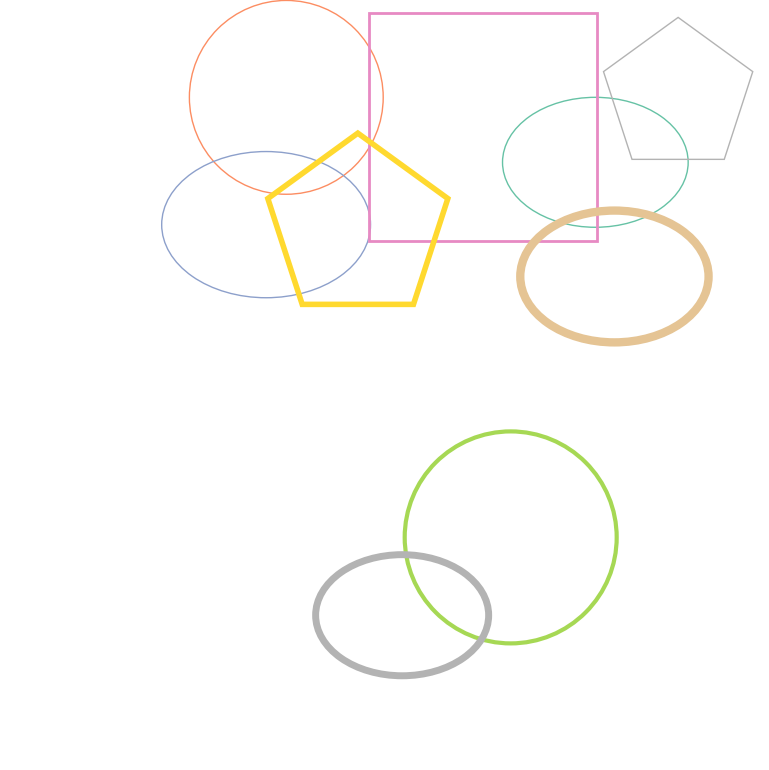[{"shape": "oval", "thickness": 0.5, "radius": 0.6, "center": [0.773, 0.789]}, {"shape": "circle", "thickness": 0.5, "radius": 0.63, "center": [0.372, 0.874]}, {"shape": "oval", "thickness": 0.5, "radius": 0.68, "center": [0.346, 0.708]}, {"shape": "square", "thickness": 1, "radius": 0.74, "center": [0.627, 0.835]}, {"shape": "circle", "thickness": 1.5, "radius": 0.69, "center": [0.663, 0.302]}, {"shape": "pentagon", "thickness": 2, "radius": 0.61, "center": [0.465, 0.704]}, {"shape": "oval", "thickness": 3, "radius": 0.61, "center": [0.798, 0.641]}, {"shape": "pentagon", "thickness": 0.5, "radius": 0.51, "center": [0.881, 0.875]}, {"shape": "oval", "thickness": 2.5, "radius": 0.56, "center": [0.522, 0.201]}]